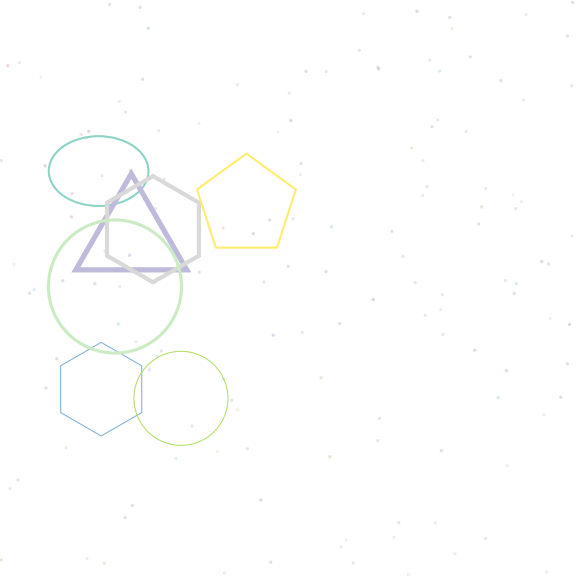[{"shape": "oval", "thickness": 1, "radius": 0.43, "center": [0.171, 0.703]}, {"shape": "triangle", "thickness": 2.5, "radius": 0.55, "center": [0.227, 0.587]}, {"shape": "hexagon", "thickness": 0.5, "radius": 0.41, "center": [0.175, 0.325]}, {"shape": "circle", "thickness": 0.5, "radius": 0.41, "center": [0.313, 0.309]}, {"shape": "hexagon", "thickness": 2, "radius": 0.46, "center": [0.265, 0.602]}, {"shape": "circle", "thickness": 1.5, "radius": 0.58, "center": [0.199, 0.503]}, {"shape": "pentagon", "thickness": 1, "radius": 0.45, "center": [0.427, 0.643]}]